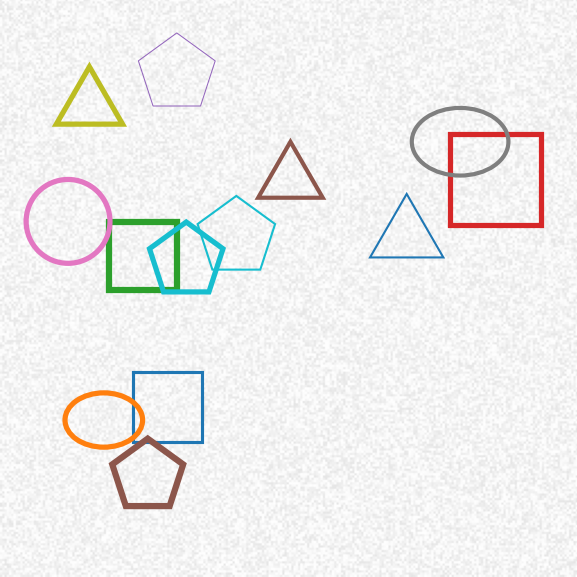[{"shape": "triangle", "thickness": 1, "radius": 0.37, "center": [0.704, 0.59]}, {"shape": "square", "thickness": 1.5, "radius": 0.3, "center": [0.29, 0.294]}, {"shape": "oval", "thickness": 2.5, "radius": 0.34, "center": [0.18, 0.272]}, {"shape": "square", "thickness": 3, "radius": 0.29, "center": [0.247, 0.556]}, {"shape": "square", "thickness": 2.5, "radius": 0.39, "center": [0.858, 0.689]}, {"shape": "pentagon", "thickness": 0.5, "radius": 0.35, "center": [0.306, 0.872]}, {"shape": "pentagon", "thickness": 3, "radius": 0.32, "center": [0.256, 0.175]}, {"shape": "triangle", "thickness": 2, "radius": 0.32, "center": [0.503, 0.689]}, {"shape": "circle", "thickness": 2.5, "radius": 0.36, "center": [0.118, 0.616]}, {"shape": "oval", "thickness": 2, "radius": 0.42, "center": [0.797, 0.754]}, {"shape": "triangle", "thickness": 2.5, "radius": 0.33, "center": [0.155, 0.817]}, {"shape": "pentagon", "thickness": 2.5, "radius": 0.33, "center": [0.322, 0.548]}, {"shape": "pentagon", "thickness": 1, "radius": 0.35, "center": [0.409, 0.589]}]